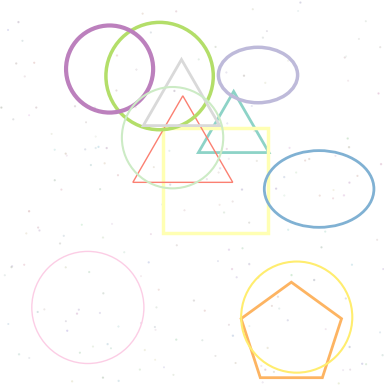[{"shape": "triangle", "thickness": 2, "radius": 0.53, "center": [0.607, 0.657]}, {"shape": "square", "thickness": 2.5, "radius": 0.68, "center": [0.56, 0.531]}, {"shape": "oval", "thickness": 2.5, "radius": 0.51, "center": [0.67, 0.805]}, {"shape": "triangle", "thickness": 1, "radius": 0.75, "center": [0.475, 0.601]}, {"shape": "oval", "thickness": 2, "radius": 0.71, "center": [0.829, 0.509]}, {"shape": "pentagon", "thickness": 2, "radius": 0.69, "center": [0.757, 0.13]}, {"shape": "circle", "thickness": 2.5, "radius": 0.7, "center": [0.415, 0.802]}, {"shape": "circle", "thickness": 1, "radius": 0.73, "center": [0.228, 0.201]}, {"shape": "triangle", "thickness": 2, "radius": 0.57, "center": [0.471, 0.731]}, {"shape": "circle", "thickness": 3, "radius": 0.57, "center": [0.285, 0.821]}, {"shape": "circle", "thickness": 1.5, "radius": 0.66, "center": [0.448, 0.642]}, {"shape": "circle", "thickness": 1.5, "radius": 0.72, "center": [0.771, 0.176]}]